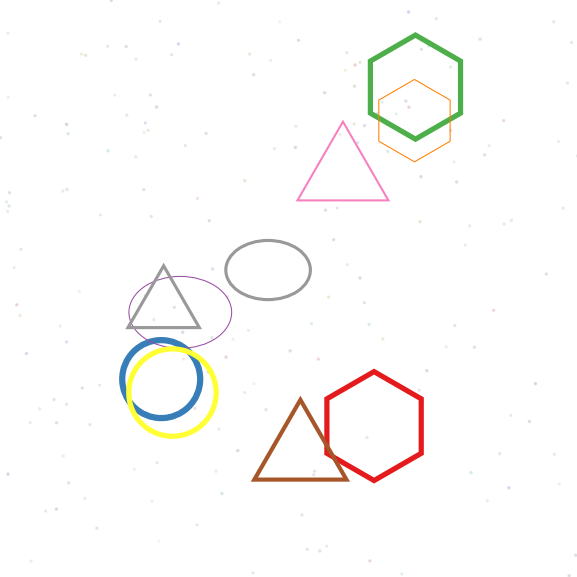[{"shape": "hexagon", "thickness": 2.5, "radius": 0.47, "center": [0.648, 0.261]}, {"shape": "circle", "thickness": 3, "radius": 0.34, "center": [0.279, 0.343]}, {"shape": "hexagon", "thickness": 2.5, "radius": 0.45, "center": [0.719, 0.848]}, {"shape": "oval", "thickness": 0.5, "radius": 0.44, "center": [0.312, 0.458]}, {"shape": "hexagon", "thickness": 0.5, "radius": 0.36, "center": [0.718, 0.79]}, {"shape": "circle", "thickness": 2.5, "radius": 0.38, "center": [0.299, 0.319]}, {"shape": "triangle", "thickness": 2, "radius": 0.46, "center": [0.52, 0.215]}, {"shape": "triangle", "thickness": 1, "radius": 0.45, "center": [0.594, 0.698]}, {"shape": "oval", "thickness": 1.5, "radius": 0.37, "center": [0.464, 0.532]}, {"shape": "triangle", "thickness": 1.5, "radius": 0.36, "center": [0.283, 0.468]}]